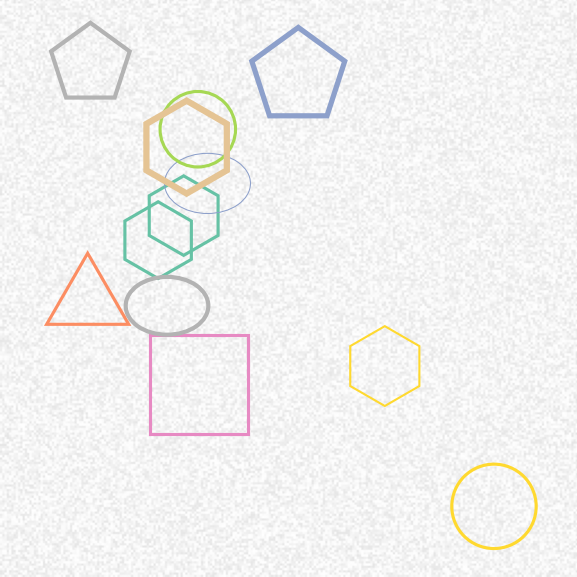[{"shape": "hexagon", "thickness": 1.5, "radius": 0.34, "center": [0.318, 0.626]}, {"shape": "hexagon", "thickness": 1.5, "radius": 0.33, "center": [0.274, 0.583]}, {"shape": "triangle", "thickness": 1.5, "radius": 0.41, "center": [0.152, 0.479]}, {"shape": "oval", "thickness": 0.5, "radius": 0.37, "center": [0.359, 0.682]}, {"shape": "pentagon", "thickness": 2.5, "radius": 0.42, "center": [0.517, 0.867]}, {"shape": "square", "thickness": 1.5, "radius": 0.43, "center": [0.345, 0.333]}, {"shape": "circle", "thickness": 1.5, "radius": 0.33, "center": [0.343, 0.775]}, {"shape": "circle", "thickness": 1.5, "radius": 0.37, "center": [0.855, 0.122]}, {"shape": "hexagon", "thickness": 1, "radius": 0.35, "center": [0.666, 0.365]}, {"shape": "hexagon", "thickness": 3, "radius": 0.4, "center": [0.323, 0.744]}, {"shape": "pentagon", "thickness": 2, "radius": 0.36, "center": [0.156, 0.888]}, {"shape": "oval", "thickness": 2, "radius": 0.36, "center": [0.289, 0.47]}]